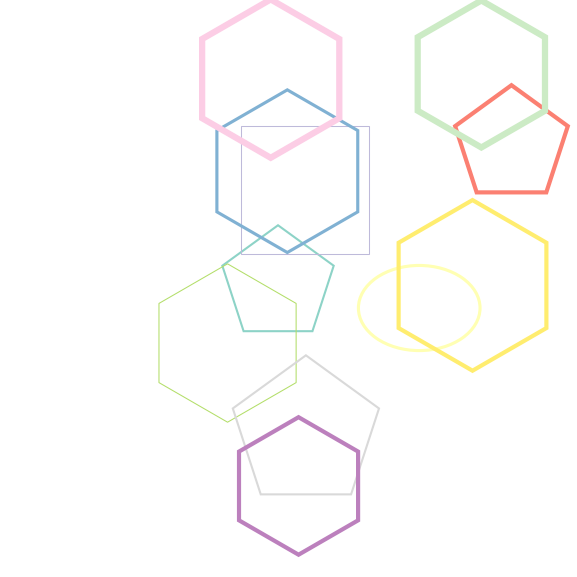[{"shape": "pentagon", "thickness": 1, "radius": 0.51, "center": [0.481, 0.508]}, {"shape": "oval", "thickness": 1.5, "radius": 0.53, "center": [0.726, 0.466]}, {"shape": "square", "thickness": 0.5, "radius": 0.55, "center": [0.528, 0.671]}, {"shape": "pentagon", "thickness": 2, "radius": 0.51, "center": [0.886, 0.749]}, {"shape": "hexagon", "thickness": 1.5, "radius": 0.7, "center": [0.498, 0.703]}, {"shape": "hexagon", "thickness": 0.5, "radius": 0.69, "center": [0.394, 0.405]}, {"shape": "hexagon", "thickness": 3, "radius": 0.69, "center": [0.469, 0.863]}, {"shape": "pentagon", "thickness": 1, "radius": 0.67, "center": [0.53, 0.251]}, {"shape": "hexagon", "thickness": 2, "radius": 0.6, "center": [0.517, 0.158]}, {"shape": "hexagon", "thickness": 3, "radius": 0.64, "center": [0.834, 0.871]}, {"shape": "hexagon", "thickness": 2, "radius": 0.74, "center": [0.818, 0.505]}]